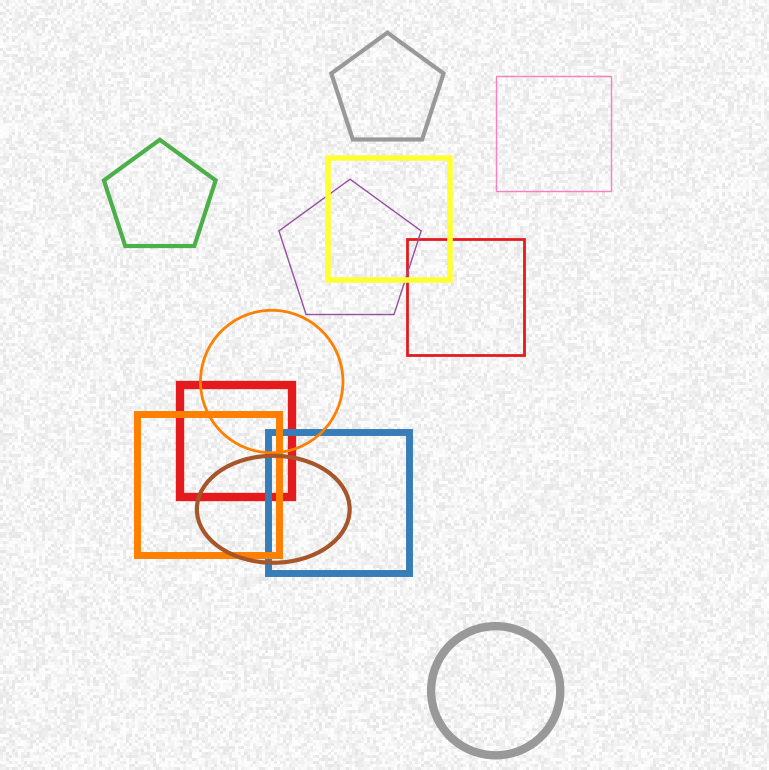[{"shape": "square", "thickness": 3, "radius": 0.37, "center": [0.307, 0.427]}, {"shape": "square", "thickness": 1, "radius": 0.38, "center": [0.604, 0.614]}, {"shape": "square", "thickness": 2.5, "radius": 0.46, "center": [0.44, 0.347]}, {"shape": "pentagon", "thickness": 1.5, "radius": 0.38, "center": [0.207, 0.742]}, {"shape": "pentagon", "thickness": 0.5, "radius": 0.49, "center": [0.455, 0.67]}, {"shape": "circle", "thickness": 1, "radius": 0.46, "center": [0.353, 0.505]}, {"shape": "square", "thickness": 2.5, "radius": 0.46, "center": [0.27, 0.371]}, {"shape": "square", "thickness": 2, "radius": 0.4, "center": [0.505, 0.716]}, {"shape": "oval", "thickness": 1.5, "radius": 0.5, "center": [0.355, 0.339]}, {"shape": "square", "thickness": 0.5, "radius": 0.37, "center": [0.719, 0.826]}, {"shape": "pentagon", "thickness": 1.5, "radius": 0.38, "center": [0.503, 0.881]}, {"shape": "circle", "thickness": 3, "radius": 0.42, "center": [0.644, 0.103]}]